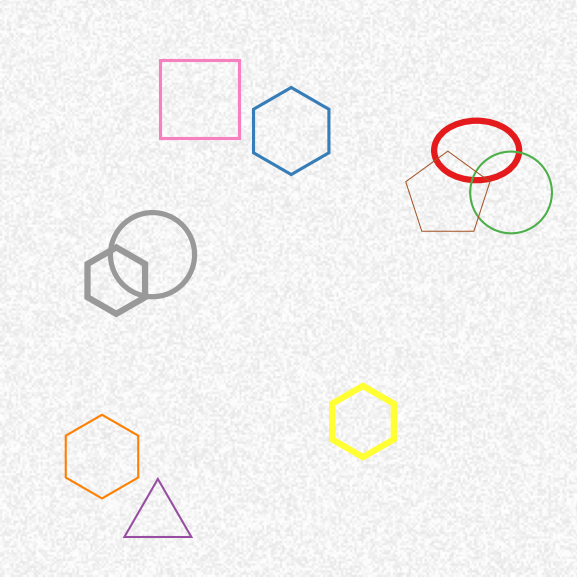[{"shape": "oval", "thickness": 3, "radius": 0.37, "center": [0.825, 0.739]}, {"shape": "hexagon", "thickness": 1.5, "radius": 0.38, "center": [0.504, 0.772]}, {"shape": "circle", "thickness": 1, "radius": 0.35, "center": [0.885, 0.666]}, {"shape": "triangle", "thickness": 1, "radius": 0.34, "center": [0.273, 0.103]}, {"shape": "hexagon", "thickness": 1, "radius": 0.36, "center": [0.177, 0.208]}, {"shape": "hexagon", "thickness": 3, "radius": 0.31, "center": [0.629, 0.269]}, {"shape": "pentagon", "thickness": 0.5, "radius": 0.38, "center": [0.775, 0.661]}, {"shape": "square", "thickness": 1.5, "radius": 0.34, "center": [0.346, 0.828]}, {"shape": "hexagon", "thickness": 3, "radius": 0.29, "center": [0.201, 0.513]}, {"shape": "circle", "thickness": 2.5, "radius": 0.36, "center": [0.264, 0.558]}]